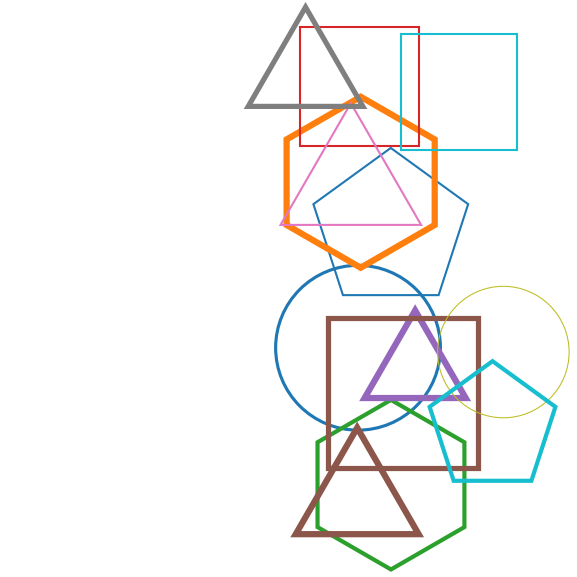[{"shape": "circle", "thickness": 1.5, "radius": 0.71, "center": [0.62, 0.397]}, {"shape": "pentagon", "thickness": 1, "radius": 0.7, "center": [0.677, 0.602]}, {"shape": "hexagon", "thickness": 3, "radius": 0.74, "center": [0.625, 0.684]}, {"shape": "hexagon", "thickness": 2, "radius": 0.73, "center": [0.677, 0.16]}, {"shape": "square", "thickness": 1, "radius": 0.52, "center": [0.623, 0.849]}, {"shape": "triangle", "thickness": 3, "radius": 0.51, "center": [0.719, 0.36]}, {"shape": "square", "thickness": 2.5, "radius": 0.65, "center": [0.698, 0.318]}, {"shape": "triangle", "thickness": 3, "radius": 0.61, "center": [0.619, 0.136]}, {"shape": "triangle", "thickness": 1, "radius": 0.7, "center": [0.608, 0.68]}, {"shape": "triangle", "thickness": 2.5, "radius": 0.57, "center": [0.529, 0.872]}, {"shape": "circle", "thickness": 0.5, "radius": 0.57, "center": [0.872, 0.39]}, {"shape": "square", "thickness": 1, "radius": 0.5, "center": [0.794, 0.839]}, {"shape": "pentagon", "thickness": 2, "radius": 0.57, "center": [0.853, 0.259]}]